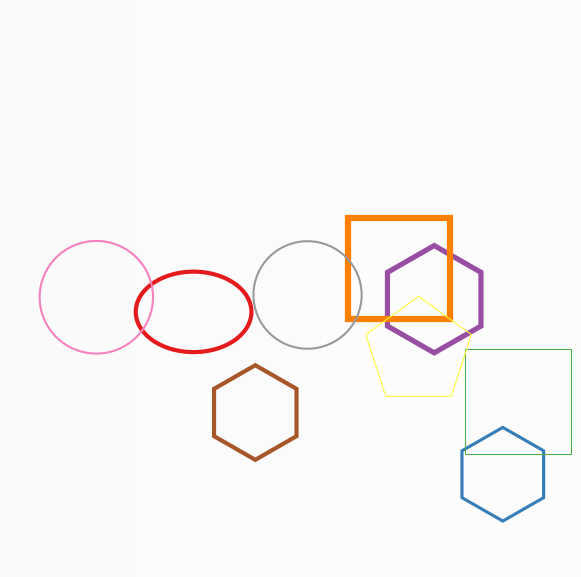[{"shape": "oval", "thickness": 2, "radius": 0.5, "center": [0.333, 0.459]}, {"shape": "hexagon", "thickness": 1.5, "radius": 0.41, "center": [0.865, 0.178]}, {"shape": "square", "thickness": 0.5, "radius": 0.46, "center": [0.892, 0.303]}, {"shape": "hexagon", "thickness": 2.5, "radius": 0.46, "center": [0.747, 0.481]}, {"shape": "square", "thickness": 3, "radius": 0.44, "center": [0.686, 0.534]}, {"shape": "pentagon", "thickness": 0.5, "radius": 0.48, "center": [0.72, 0.39]}, {"shape": "hexagon", "thickness": 2, "radius": 0.41, "center": [0.439, 0.285]}, {"shape": "circle", "thickness": 1, "radius": 0.49, "center": [0.166, 0.484]}, {"shape": "circle", "thickness": 1, "radius": 0.47, "center": [0.529, 0.488]}]